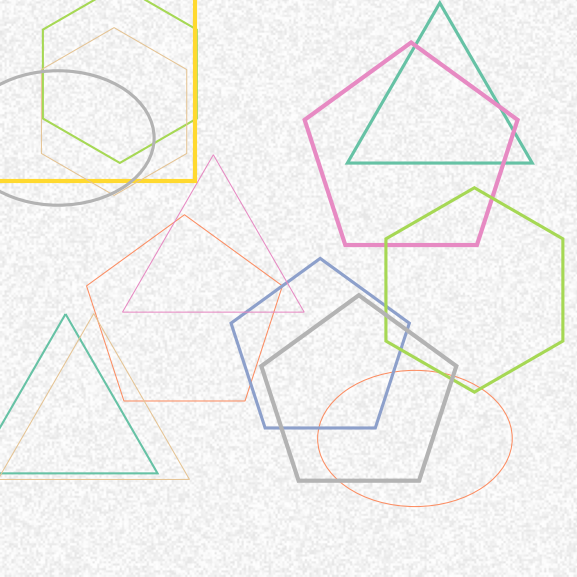[{"shape": "triangle", "thickness": 1, "radius": 0.92, "center": [0.113, 0.271]}, {"shape": "triangle", "thickness": 1.5, "radius": 0.92, "center": [0.762, 0.809]}, {"shape": "pentagon", "thickness": 0.5, "radius": 0.89, "center": [0.319, 0.449]}, {"shape": "oval", "thickness": 0.5, "radius": 0.84, "center": [0.719, 0.24]}, {"shape": "pentagon", "thickness": 1.5, "radius": 0.81, "center": [0.554, 0.389]}, {"shape": "pentagon", "thickness": 2, "radius": 0.97, "center": [0.712, 0.732]}, {"shape": "triangle", "thickness": 0.5, "radius": 0.91, "center": [0.369, 0.549]}, {"shape": "hexagon", "thickness": 1.5, "radius": 0.88, "center": [0.821, 0.497]}, {"shape": "hexagon", "thickness": 1, "radius": 0.77, "center": [0.208, 0.871]}, {"shape": "square", "thickness": 2, "radius": 0.94, "center": [0.15, 0.874]}, {"shape": "triangle", "thickness": 0.5, "radius": 0.96, "center": [0.162, 0.265]}, {"shape": "hexagon", "thickness": 0.5, "radius": 0.73, "center": [0.198, 0.806]}, {"shape": "oval", "thickness": 1.5, "radius": 0.83, "center": [0.101, 0.76]}, {"shape": "pentagon", "thickness": 2, "radius": 0.89, "center": [0.621, 0.31]}]